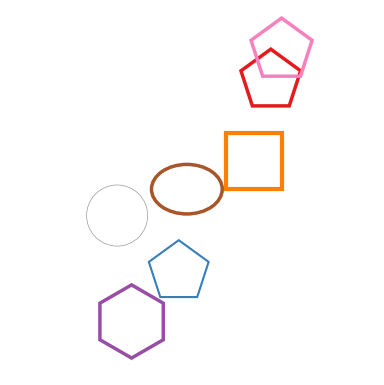[{"shape": "pentagon", "thickness": 2.5, "radius": 0.41, "center": [0.703, 0.791]}, {"shape": "pentagon", "thickness": 1.5, "radius": 0.41, "center": [0.464, 0.294]}, {"shape": "hexagon", "thickness": 2.5, "radius": 0.47, "center": [0.342, 0.165]}, {"shape": "square", "thickness": 3, "radius": 0.36, "center": [0.659, 0.582]}, {"shape": "oval", "thickness": 2.5, "radius": 0.46, "center": [0.485, 0.509]}, {"shape": "pentagon", "thickness": 2.5, "radius": 0.42, "center": [0.731, 0.87]}, {"shape": "circle", "thickness": 0.5, "radius": 0.4, "center": [0.304, 0.44]}]